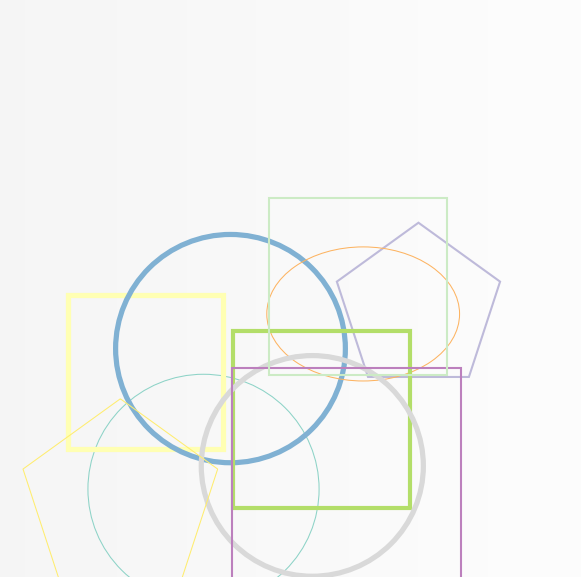[{"shape": "circle", "thickness": 0.5, "radius": 0.99, "center": [0.35, 0.152]}, {"shape": "square", "thickness": 2.5, "radius": 0.67, "center": [0.25, 0.355]}, {"shape": "pentagon", "thickness": 1, "radius": 0.74, "center": [0.72, 0.466]}, {"shape": "circle", "thickness": 2.5, "radius": 0.99, "center": [0.397, 0.396]}, {"shape": "oval", "thickness": 0.5, "radius": 0.83, "center": [0.625, 0.456]}, {"shape": "square", "thickness": 2, "radius": 0.76, "center": [0.553, 0.273]}, {"shape": "circle", "thickness": 2.5, "radius": 0.96, "center": [0.537, 0.192]}, {"shape": "square", "thickness": 1, "radius": 0.98, "center": [0.596, 0.165]}, {"shape": "square", "thickness": 1, "radius": 0.77, "center": [0.616, 0.503]}, {"shape": "pentagon", "thickness": 0.5, "radius": 0.88, "center": [0.207, 0.133]}]